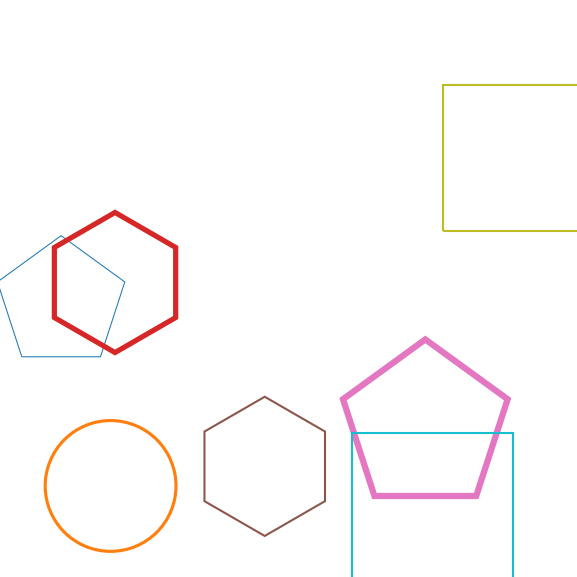[{"shape": "pentagon", "thickness": 0.5, "radius": 0.58, "center": [0.106, 0.475]}, {"shape": "circle", "thickness": 1.5, "radius": 0.57, "center": [0.192, 0.158]}, {"shape": "hexagon", "thickness": 2.5, "radius": 0.61, "center": [0.199, 0.51]}, {"shape": "hexagon", "thickness": 1, "radius": 0.6, "center": [0.458, 0.192]}, {"shape": "pentagon", "thickness": 3, "radius": 0.75, "center": [0.736, 0.262]}, {"shape": "square", "thickness": 1, "radius": 0.63, "center": [0.894, 0.726]}, {"shape": "square", "thickness": 1, "radius": 0.7, "center": [0.75, 0.11]}]